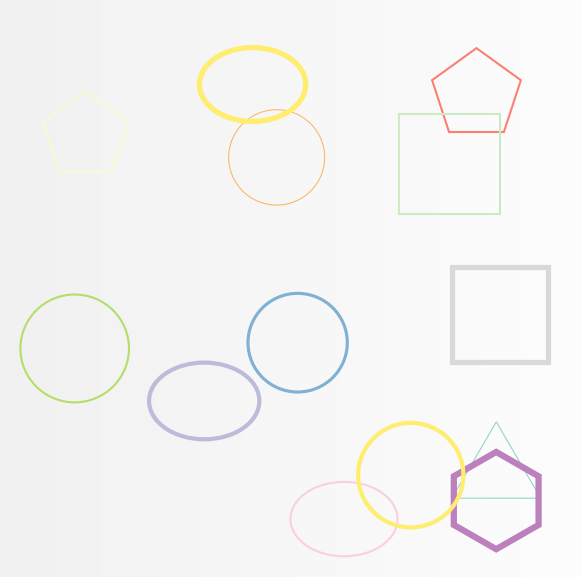[{"shape": "triangle", "thickness": 0.5, "radius": 0.44, "center": [0.854, 0.181]}, {"shape": "pentagon", "thickness": 0.5, "radius": 0.39, "center": [0.147, 0.764]}, {"shape": "oval", "thickness": 2, "radius": 0.47, "center": [0.351, 0.305]}, {"shape": "pentagon", "thickness": 1, "radius": 0.4, "center": [0.82, 0.835]}, {"shape": "circle", "thickness": 1.5, "radius": 0.43, "center": [0.512, 0.406]}, {"shape": "circle", "thickness": 0.5, "radius": 0.41, "center": [0.476, 0.727]}, {"shape": "circle", "thickness": 1, "radius": 0.47, "center": [0.128, 0.396]}, {"shape": "oval", "thickness": 1, "radius": 0.46, "center": [0.592, 0.1]}, {"shape": "square", "thickness": 2.5, "radius": 0.41, "center": [0.86, 0.454]}, {"shape": "hexagon", "thickness": 3, "radius": 0.42, "center": [0.854, 0.132]}, {"shape": "square", "thickness": 1, "radius": 0.43, "center": [0.774, 0.715]}, {"shape": "circle", "thickness": 2, "radius": 0.45, "center": [0.707, 0.176]}, {"shape": "oval", "thickness": 2.5, "radius": 0.46, "center": [0.435, 0.853]}]